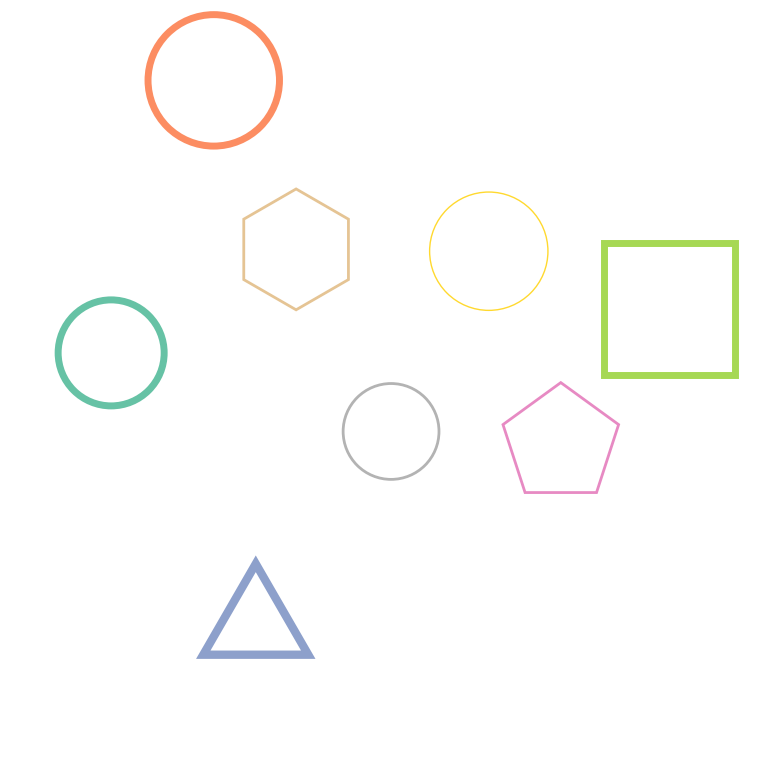[{"shape": "circle", "thickness": 2.5, "radius": 0.34, "center": [0.144, 0.542]}, {"shape": "circle", "thickness": 2.5, "radius": 0.43, "center": [0.278, 0.896]}, {"shape": "triangle", "thickness": 3, "radius": 0.39, "center": [0.332, 0.189]}, {"shape": "pentagon", "thickness": 1, "radius": 0.39, "center": [0.728, 0.424]}, {"shape": "square", "thickness": 2.5, "radius": 0.43, "center": [0.87, 0.599]}, {"shape": "circle", "thickness": 0.5, "radius": 0.38, "center": [0.635, 0.674]}, {"shape": "hexagon", "thickness": 1, "radius": 0.39, "center": [0.385, 0.676]}, {"shape": "circle", "thickness": 1, "radius": 0.31, "center": [0.508, 0.44]}]